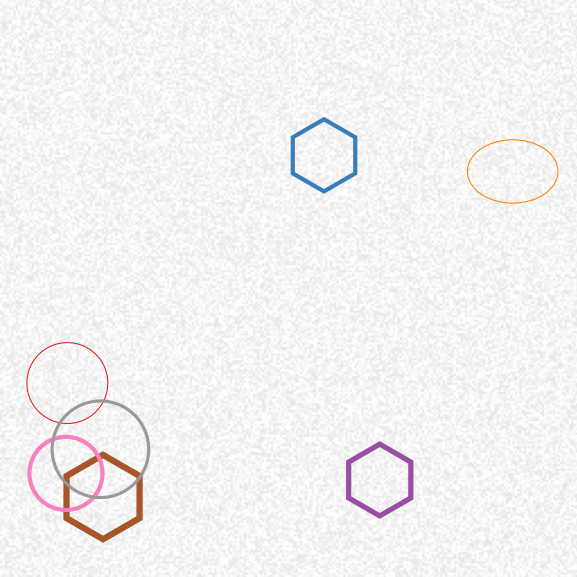[{"shape": "circle", "thickness": 0.5, "radius": 0.35, "center": [0.117, 0.336]}, {"shape": "hexagon", "thickness": 2, "radius": 0.31, "center": [0.561, 0.73]}, {"shape": "hexagon", "thickness": 2.5, "radius": 0.31, "center": [0.658, 0.168]}, {"shape": "oval", "thickness": 0.5, "radius": 0.39, "center": [0.888, 0.702]}, {"shape": "hexagon", "thickness": 3, "radius": 0.37, "center": [0.178, 0.138]}, {"shape": "circle", "thickness": 2, "radius": 0.32, "center": [0.114, 0.179]}, {"shape": "circle", "thickness": 1.5, "radius": 0.42, "center": [0.174, 0.221]}]